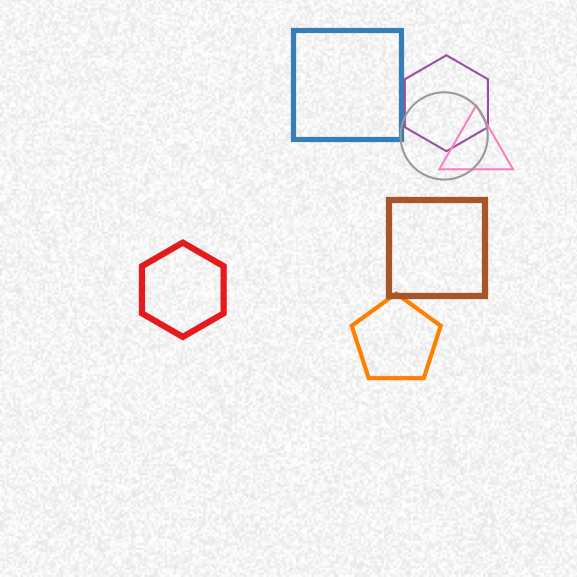[{"shape": "hexagon", "thickness": 3, "radius": 0.41, "center": [0.317, 0.497]}, {"shape": "square", "thickness": 2.5, "radius": 0.47, "center": [0.601, 0.853]}, {"shape": "hexagon", "thickness": 1, "radius": 0.42, "center": [0.773, 0.82]}, {"shape": "pentagon", "thickness": 2, "radius": 0.41, "center": [0.686, 0.41]}, {"shape": "square", "thickness": 3, "radius": 0.42, "center": [0.757, 0.569]}, {"shape": "triangle", "thickness": 1, "radius": 0.37, "center": [0.825, 0.743]}, {"shape": "circle", "thickness": 1, "radius": 0.38, "center": [0.769, 0.764]}]